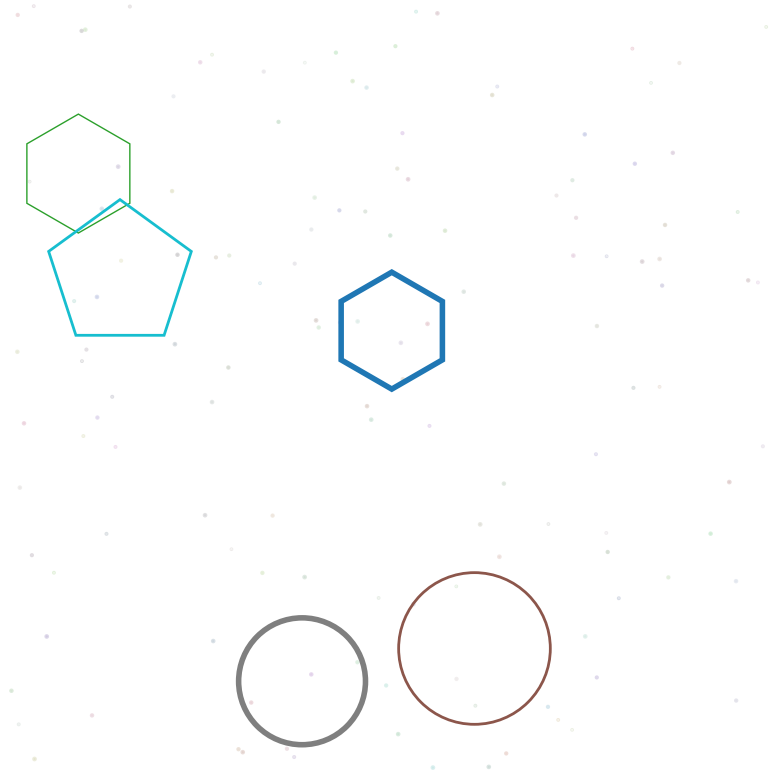[{"shape": "hexagon", "thickness": 2, "radius": 0.38, "center": [0.509, 0.571]}, {"shape": "hexagon", "thickness": 0.5, "radius": 0.39, "center": [0.102, 0.775]}, {"shape": "circle", "thickness": 1, "radius": 0.49, "center": [0.616, 0.158]}, {"shape": "circle", "thickness": 2, "radius": 0.41, "center": [0.392, 0.115]}, {"shape": "pentagon", "thickness": 1, "radius": 0.49, "center": [0.156, 0.643]}]